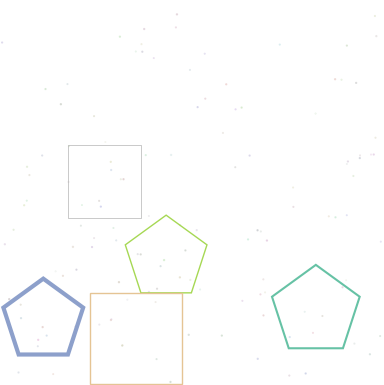[{"shape": "pentagon", "thickness": 1.5, "radius": 0.6, "center": [0.82, 0.192]}, {"shape": "pentagon", "thickness": 3, "radius": 0.54, "center": [0.112, 0.167]}, {"shape": "pentagon", "thickness": 1, "radius": 0.56, "center": [0.432, 0.33]}, {"shape": "square", "thickness": 1, "radius": 0.59, "center": [0.353, 0.121]}, {"shape": "square", "thickness": 0.5, "radius": 0.47, "center": [0.271, 0.528]}]